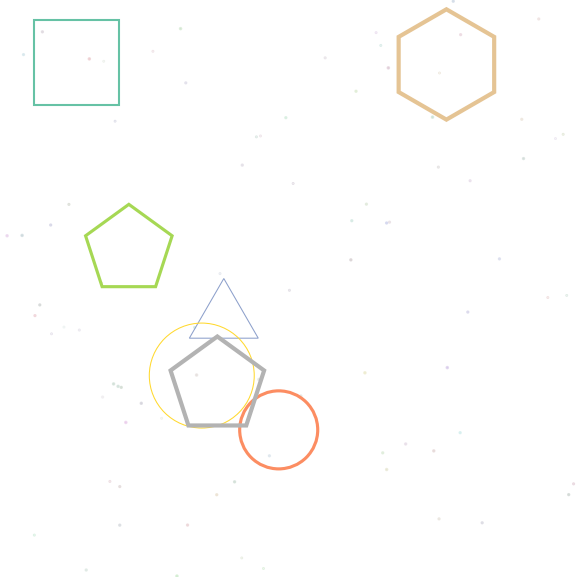[{"shape": "square", "thickness": 1, "radius": 0.37, "center": [0.133, 0.891]}, {"shape": "circle", "thickness": 1.5, "radius": 0.34, "center": [0.483, 0.255]}, {"shape": "triangle", "thickness": 0.5, "radius": 0.34, "center": [0.388, 0.448]}, {"shape": "pentagon", "thickness": 1.5, "radius": 0.39, "center": [0.223, 0.566]}, {"shape": "circle", "thickness": 0.5, "radius": 0.45, "center": [0.349, 0.349]}, {"shape": "hexagon", "thickness": 2, "radius": 0.48, "center": [0.773, 0.888]}, {"shape": "pentagon", "thickness": 2, "radius": 0.43, "center": [0.376, 0.331]}]